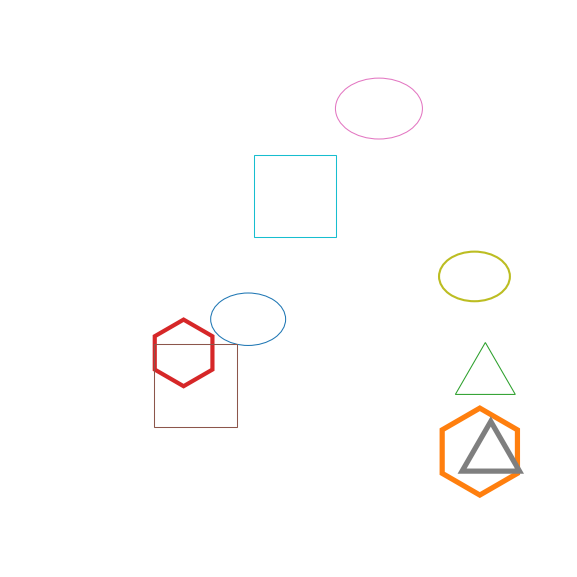[{"shape": "oval", "thickness": 0.5, "radius": 0.32, "center": [0.43, 0.446]}, {"shape": "hexagon", "thickness": 2.5, "radius": 0.38, "center": [0.831, 0.217]}, {"shape": "triangle", "thickness": 0.5, "radius": 0.3, "center": [0.84, 0.346]}, {"shape": "hexagon", "thickness": 2, "radius": 0.29, "center": [0.318, 0.388]}, {"shape": "square", "thickness": 0.5, "radius": 0.36, "center": [0.338, 0.332]}, {"shape": "oval", "thickness": 0.5, "radius": 0.38, "center": [0.656, 0.811]}, {"shape": "triangle", "thickness": 2.5, "radius": 0.29, "center": [0.85, 0.212]}, {"shape": "oval", "thickness": 1, "radius": 0.31, "center": [0.822, 0.52]}, {"shape": "square", "thickness": 0.5, "radius": 0.36, "center": [0.51, 0.66]}]